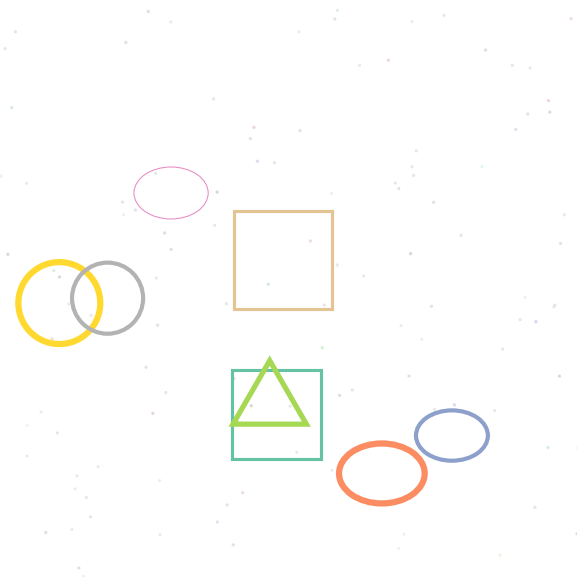[{"shape": "square", "thickness": 1.5, "radius": 0.39, "center": [0.478, 0.282]}, {"shape": "oval", "thickness": 3, "radius": 0.37, "center": [0.661, 0.179]}, {"shape": "oval", "thickness": 2, "radius": 0.31, "center": [0.783, 0.245]}, {"shape": "oval", "thickness": 0.5, "radius": 0.32, "center": [0.296, 0.665]}, {"shape": "triangle", "thickness": 2.5, "radius": 0.37, "center": [0.467, 0.301]}, {"shape": "circle", "thickness": 3, "radius": 0.35, "center": [0.103, 0.474]}, {"shape": "square", "thickness": 1.5, "radius": 0.42, "center": [0.491, 0.548]}, {"shape": "circle", "thickness": 2, "radius": 0.31, "center": [0.186, 0.483]}]